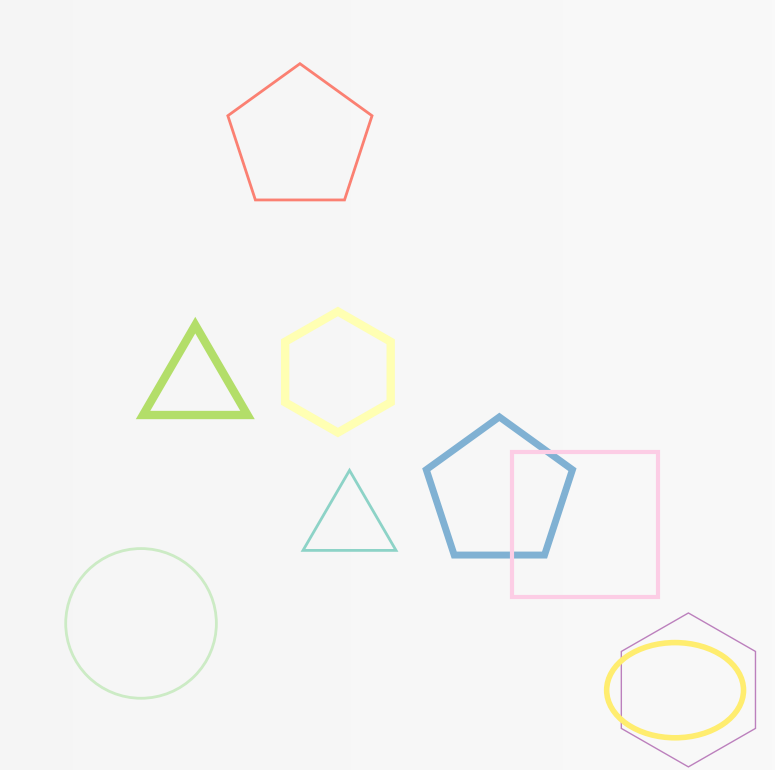[{"shape": "triangle", "thickness": 1, "radius": 0.35, "center": [0.451, 0.32]}, {"shape": "hexagon", "thickness": 3, "radius": 0.39, "center": [0.436, 0.517]}, {"shape": "pentagon", "thickness": 1, "radius": 0.49, "center": [0.387, 0.819]}, {"shape": "pentagon", "thickness": 2.5, "radius": 0.5, "center": [0.644, 0.359]}, {"shape": "triangle", "thickness": 3, "radius": 0.39, "center": [0.252, 0.5]}, {"shape": "square", "thickness": 1.5, "radius": 0.47, "center": [0.755, 0.319]}, {"shape": "hexagon", "thickness": 0.5, "radius": 0.5, "center": [0.888, 0.104]}, {"shape": "circle", "thickness": 1, "radius": 0.49, "center": [0.182, 0.19]}, {"shape": "oval", "thickness": 2, "radius": 0.44, "center": [0.871, 0.104]}]